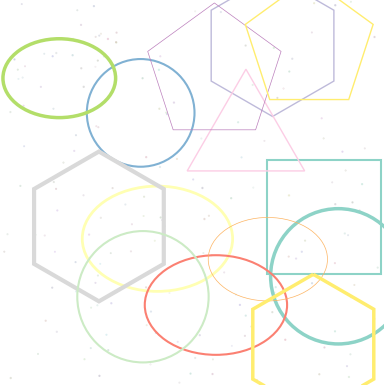[{"shape": "circle", "thickness": 2.5, "radius": 0.88, "center": [0.879, 0.282]}, {"shape": "square", "thickness": 1.5, "radius": 0.74, "center": [0.842, 0.437]}, {"shape": "oval", "thickness": 2, "radius": 0.98, "center": [0.409, 0.38]}, {"shape": "hexagon", "thickness": 1, "radius": 0.92, "center": [0.708, 0.881]}, {"shape": "oval", "thickness": 1.5, "radius": 0.92, "center": [0.561, 0.208]}, {"shape": "circle", "thickness": 1.5, "radius": 0.7, "center": [0.365, 0.707]}, {"shape": "oval", "thickness": 0.5, "radius": 0.77, "center": [0.696, 0.327]}, {"shape": "oval", "thickness": 2.5, "radius": 0.73, "center": [0.154, 0.797]}, {"shape": "triangle", "thickness": 1, "radius": 0.88, "center": [0.639, 0.644]}, {"shape": "hexagon", "thickness": 3, "radius": 0.97, "center": [0.257, 0.412]}, {"shape": "pentagon", "thickness": 0.5, "radius": 0.91, "center": [0.557, 0.81]}, {"shape": "circle", "thickness": 1.5, "radius": 0.85, "center": [0.371, 0.229]}, {"shape": "pentagon", "thickness": 1, "radius": 0.87, "center": [0.803, 0.883]}, {"shape": "hexagon", "thickness": 2.5, "radius": 0.91, "center": [0.814, 0.106]}]